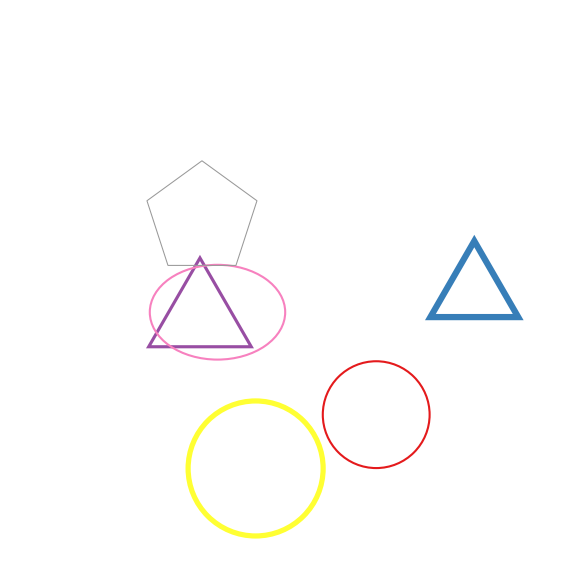[{"shape": "circle", "thickness": 1, "radius": 0.46, "center": [0.651, 0.281]}, {"shape": "triangle", "thickness": 3, "radius": 0.44, "center": [0.821, 0.494]}, {"shape": "triangle", "thickness": 1.5, "radius": 0.51, "center": [0.346, 0.45]}, {"shape": "circle", "thickness": 2.5, "radius": 0.58, "center": [0.443, 0.188]}, {"shape": "oval", "thickness": 1, "radius": 0.59, "center": [0.377, 0.459]}, {"shape": "pentagon", "thickness": 0.5, "radius": 0.5, "center": [0.35, 0.621]}]